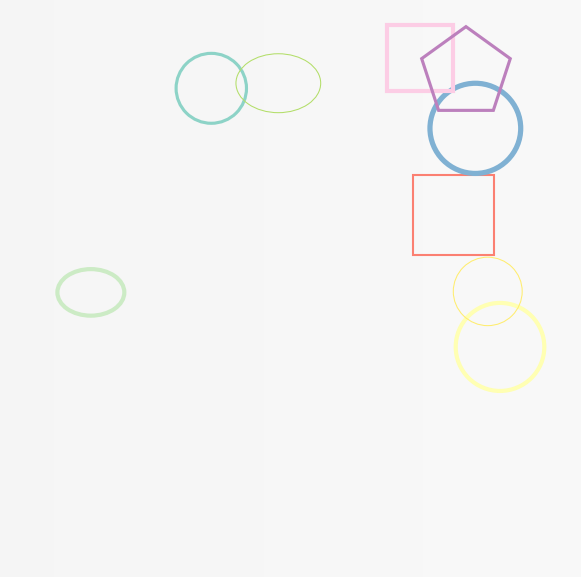[{"shape": "circle", "thickness": 1.5, "radius": 0.3, "center": [0.364, 0.846]}, {"shape": "circle", "thickness": 2, "radius": 0.38, "center": [0.86, 0.398]}, {"shape": "square", "thickness": 1, "radius": 0.35, "center": [0.781, 0.626]}, {"shape": "circle", "thickness": 2.5, "radius": 0.39, "center": [0.818, 0.777]}, {"shape": "oval", "thickness": 0.5, "radius": 0.36, "center": [0.479, 0.855]}, {"shape": "square", "thickness": 2, "radius": 0.29, "center": [0.723, 0.898]}, {"shape": "pentagon", "thickness": 1.5, "radius": 0.4, "center": [0.802, 0.873]}, {"shape": "oval", "thickness": 2, "radius": 0.29, "center": [0.156, 0.493]}, {"shape": "circle", "thickness": 0.5, "radius": 0.3, "center": [0.839, 0.495]}]